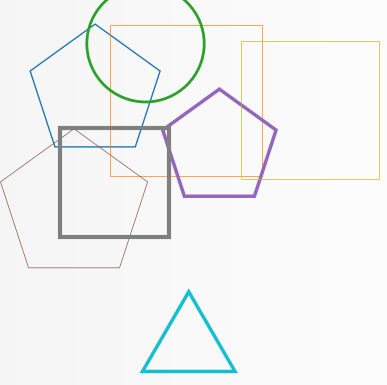[{"shape": "pentagon", "thickness": 1, "radius": 0.88, "center": [0.245, 0.761]}, {"shape": "square", "thickness": 0.5, "radius": 0.98, "center": [0.479, 0.739]}, {"shape": "circle", "thickness": 2, "radius": 0.76, "center": [0.376, 0.887]}, {"shape": "pentagon", "thickness": 2.5, "radius": 0.77, "center": [0.566, 0.615]}, {"shape": "pentagon", "thickness": 0.5, "radius": 1.0, "center": [0.191, 0.466]}, {"shape": "square", "thickness": 3, "radius": 0.71, "center": [0.295, 0.525]}, {"shape": "square", "thickness": 0.5, "radius": 0.89, "center": [0.799, 0.715]}, {"shape": "triangle", "thickness": 2.5, "radius": 0.69, "center": [0.487, 0.104]}]